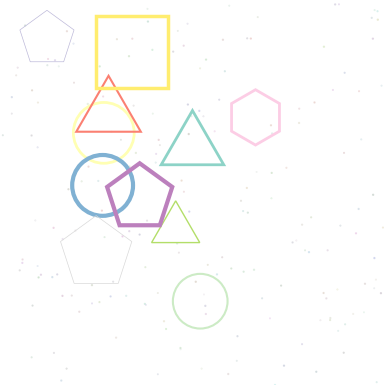[{"shape": "triangle", "thickness": 2, "radius": 0.47, "center": [0.5, 0.619]}, {"shape": "circle", "thickness": 2, "radius": 0.39, "center": [0.27, 0.655]}, {"shape": "pentagon", "thickness": 0.5, "radius": 0.37, "center": [0.122, 0.899]}, {"shape": "triangle", "thickness": 1.5, "radius": 0.48, "center": [0.282, 0.706]}, {"shape": "circle", "thickness": 3, "radius": 0.4, "center": [0.267, 0.518]}, {"shape": "triangle", "thickness": 1, "radius": 0.36, "center": [0.456, 0.406]}, {"shape": "hexagon", "thickness": 2, "radius": 0.36, "center": [0.664, 0.695]}, {"shape": "pentagon", "thickness": 0.5, "radius": 0.49, "center": [0.25, 0.343]}, {"shape": "pentagon", "thickness": 3, "radius": 0.45, "center": [0.363, 0.487]}, {"shape": "circle", "thickness": 1.5, "radius": 0.36, "center": [0.52, 0.218]}, {"shape": "square", "thickness": 2.5, "radius": 0.47, "center": [0.343, 0.865]}]